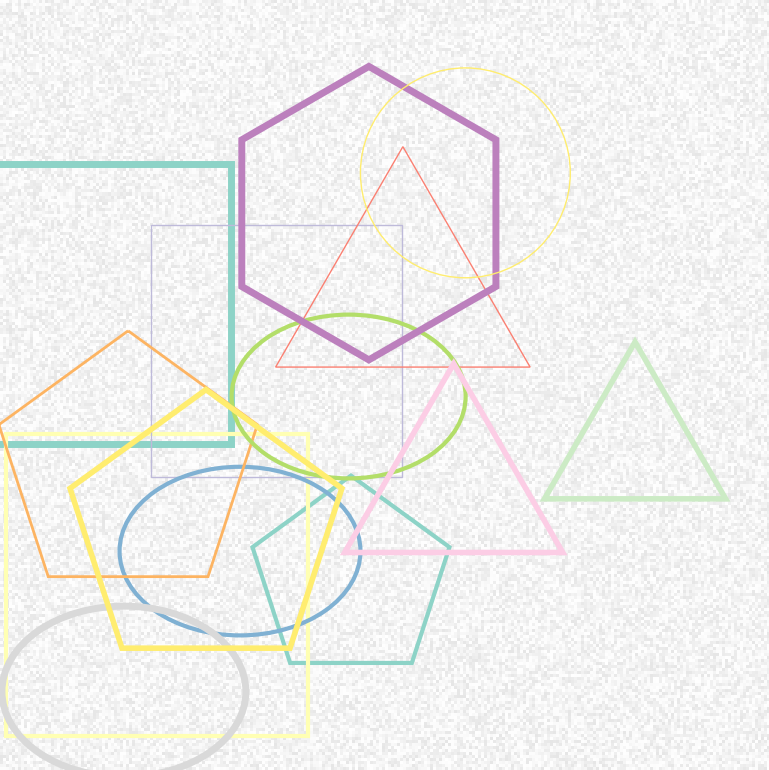[{"shape": "pentagon", "thickness": 1.5, "radius": 0.67, "center": [0.456, 0.248]}, {"shape": "square", "thickness": 2.5, "radius": 0.91, "center": [0.118, 0.605]}, {"shape": "square", "thickness": 1.5, "radius": 0.98, "center": [0.204, 0.24]}, {"shape": "square", "thickness": 0.5, "radius": 0.82, "center": [0.359, 0.544]}, {"shape": "triangle", "thickness": 0.5, "radius": 0.95, "center": [0.523, 0.619]}, {"shape": "oval", "thickness": 1.5, "radius": 0.78, "center": [0.312, 0.284]}, {"shape": "pentagon", "thickness": 1, "radius": 0.88, "center": [0.166, 0.394]}, {"shape": "oval", "thickness": 1.5, "radius": 0.76, "center": [0.453, 0.485]}, {"shape": "triangle", "thickness": 2, "radius": 0.82, "center": [0.589, 0.364]}, {"shape": "oval", "thickness": 2.5, "radius": 0.79, "center": [0.161, 0.102]}, {"shape": "hexagon", "thickness": 2.5, "radius": 0.95, "center": [0.479, 0.723]}, {"shape": "triangle", "thickness": 2, "radius": 0.68, "center": [0.825, 0.42]}, {"shape": "pentagon", "thickness": 2, "radius": 0.93, "center": [0.267, 0.308]}, {"shape": "circle", "thickness": 0.5, "radius": 0.68, "center": [0.604, 0.776]}]